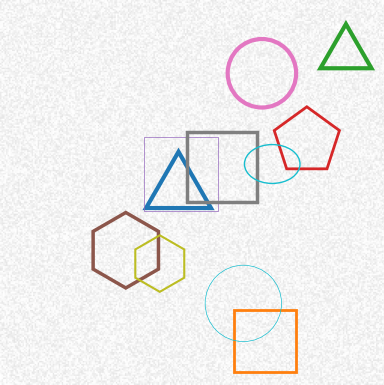[{"shape": "triangle", "thickness": 3, "radius": 0.49, "center": [0.464, 0.508]}, {"shape": "square", "thickness": 2, "radius": 0.4, "center": [0.688, 0.114]}, {"shape": "triangle", "thickness": 3, "radius": 0.38, "center": [0.899, 0.861]}, {"shape": "pentagon", "thickness": 2, "radius": 0.45, "center": [0.797, 0.634]}, {"shape": "square", "thickness": 0.5, "radius": 0.48, "center": [0.47, 0.547]}, {"shape": "hexagon", "thickness": 2.5, "radius": 0.49, "center": [0.327, 0.35]}, {"shape": "circle", "thickness": 3, "radius": 0.44, "center": [0.68, 0.81]}, {"shape": "square", "thickness": 2.5, "radius": 0.45, "center": [0.576, 0.566]}, {"shape": "hexagon", "thickness": 1.5, "radius": 0.37, "center": [0.415, 0.315]}, {"shape": "oval", "thickness": 1, "radius": 0.36, "center": [0.707, 0.574]}, {"shape": "circle", "thickness": 0.5, "radius": 0.5, "center": [0.632, 0.212]}]